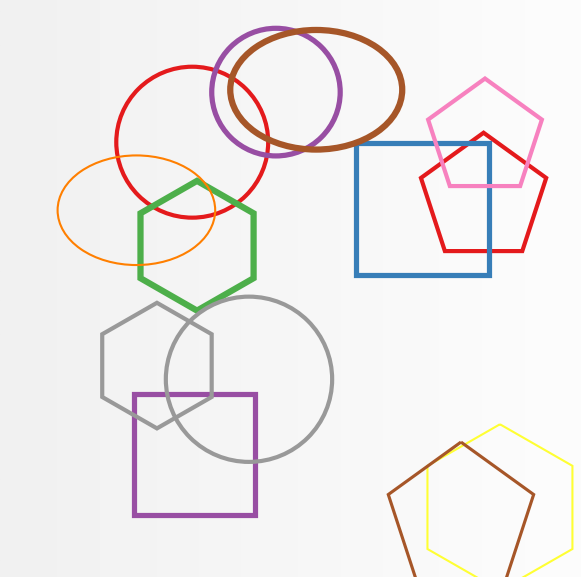[{"shape": "circle", "thickness": 2, "radius": 0.65, "center": [0.331, 0.753]}, {"shape": "pentagon", "thickness": 2, "radius": 0.57, "center": [0.832, 0.656]}, {"shape": "square", "thickness": 2.5, "radius": 0.57, "center": [0.727, 0.638]}, {"shape": "hexagon", "thickness": 3, "radius": 0.56, "center": [0.339, 0.574]}, {"shape": "circle", "thickness": 2.5, "radius": 0.55, "center": [0.475, 0.84]}, {"shape": "square", "thickness": 2.5, "radius": 0.52, "center": [0.335, 0.212]}, {"shape": "oval", "thickness": 1, "radius": 0.68, "center": [0.235, 0.635]}, {"shape": "hexagon", "thickness": 1, "radius": 0.72, "center": [0.86, 0.12]}, {"shape": "pentagon", "thickness": 1.5, "radius": 0.66, "center": [0.793, 0.102]}, {"shape": "oval", "thickness": 3, "radius": 0.74, "center": [0.544, 0.844]}, {"shape": "pentagon", "thickness": 2, "radius": 0.51, "center": [0.834, 0.76]}, {"shape": "hexagon", "thickness": 2, "radius": 0.54, "center": [0.27, 0.366]}, {"shape": "circle", "thickness": 2, "radius": 0.72, "center": [0.428, 0.342]}]